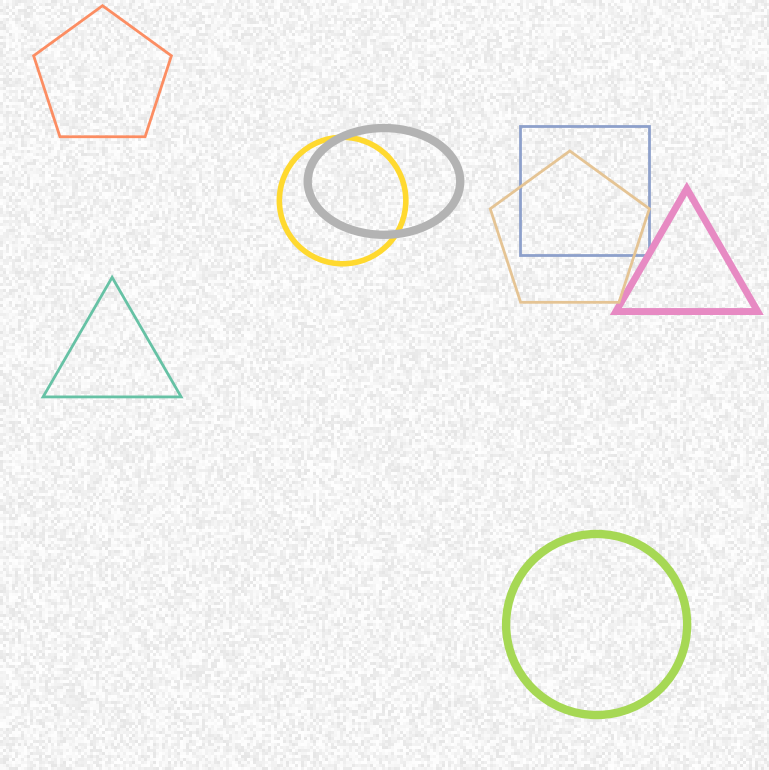[{"shape": "triangle", "thickness": 1, "radius": 0.52, "center": [0.146, 0.536]}, {"shape": "pentagon", "thickness": 1, "radius": 0.47, "center": [0.133, 0.899]}, {"shape": "square", "thickness": 1, "radius": 0.42, "center": [0.759, 0.753]}, {"shape": "triangle", "thickness": 2.5, "radius": 0.53, "center": [0.892, 0.649]}, {"shape": "circle", "thickness": 3, "radius": 0.59, "center": [0.775, 0.189]}, {"shape": "circle", "thickness": 2, "radius": 0.41, "center": [0.445, 0.74]}, {"shape": "pentagon", "thickness": 1, "radius": 0.54, "center": [0.74, 0.695]}, {"shape": "oval", "thickness": 3, "radius": 0.5, "center": [0.499, 0.764]}]